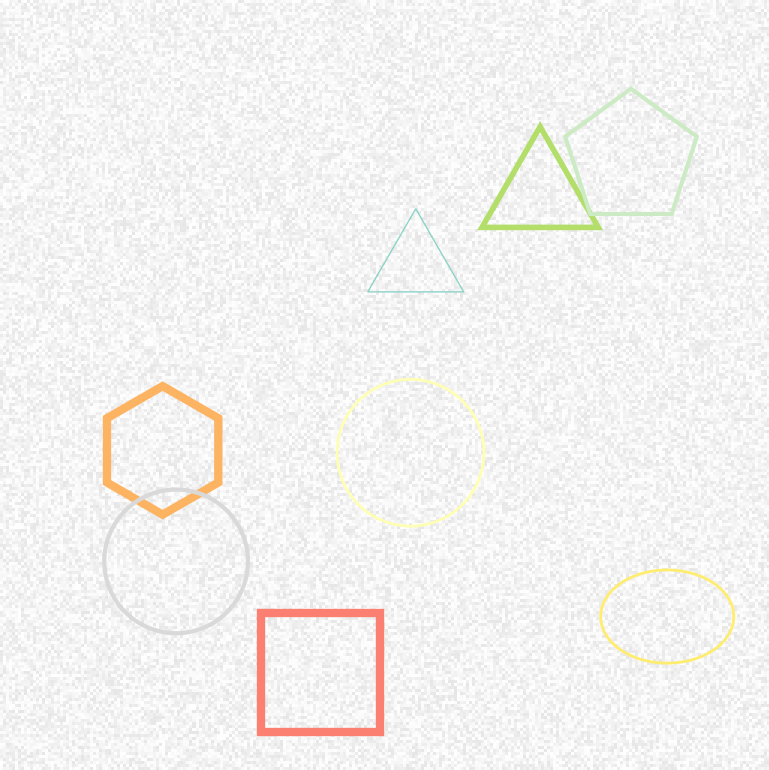[{"shape": "triangle", "thickness": 0.5, "radius": 0.36, "center": [0.54, 0.657]}, {"shape": "circle", "thickness": 1, "radius": 0.48, "center": [0.533, 0.412]}, {"shape": "square", "thickness": 3, "radius": 0.39, "center": [0.416, 0.126]}, {"shape": "hexagon", "thickness": 3, "radius": 0.42, "center": [0.211, 0.415]}, {"shape": "triangle", "thickness": 2, "radius": 0.44, "center": [0.701, 0.748]}, {"shape": "circle", "thickness": 1.5, "radius": 0.47, "center": [0.229, 0.271]}, {"shape": "pentagon", "thickness": 1.5, "radius": 0.45, "center": [0.819, 0.795]}, {"shape": "oval", "thickness": 1, "radius": 0.43, "center": [0.867, 0.199]}]